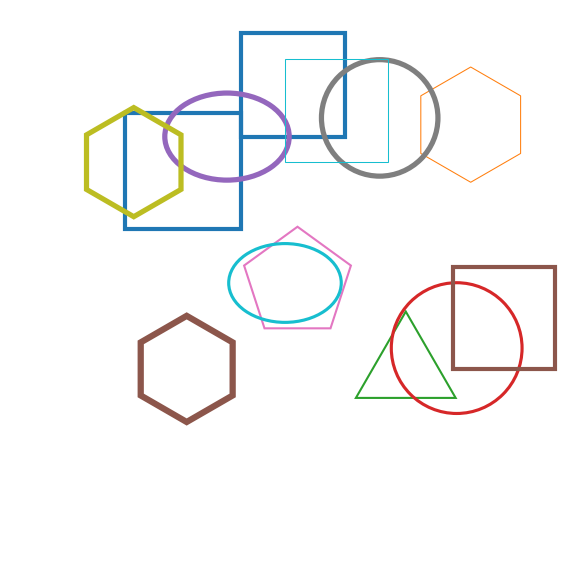[{"shape": "square", "thickness": 2, "radius": 0.5, "center": [0.317, 0.703]}, {"shape": "square", "thickness": 2, "radius": 0.45, "center": [0.508, 0.852]}, {"shape": "hexagon", "thickness": 0.5, "radius": 0.5, "center": [0.815, 0.783]}, {"shape": "triangle", "thickness": 1, "radius": 0.5, "center": [0.703, 0.36]}, {"shape": "circle", "thickness": 1.5, "radius": 0.57, "center": [0.791, 0.396]}, {"shape": "oval", "thickness": 2.5, "radius": 0.54, "center": [0.393, 0.763]}, {"shape": "square", "thickness": 2, "radius": 0.44, "center": [0.873, 0.448]}, {"shape": "hexagon", "thickness": 3, "radius": 0.46, "center": [0.323, 0.36]}, {"shape": "pentagon", "thickness": 1, "radius": 0.49, "center": [0.515, 0.509]}, {"shape": "circle", "thickness": 2.5, "radius": 0.5, "center": [0.657, 0.795]}, {"shape": "hexagon", "thickness": 2.5, "radius": 0.47, "center": [0.232, 0.718]}, {"shape": "square", "thickness": 0.5, "radius": 0.44, "center": [0.583, 0.808]}, {"shape": "oval", "thickness": 1.5, "radius": 0.49, "center": [0.493, 0.509]}]